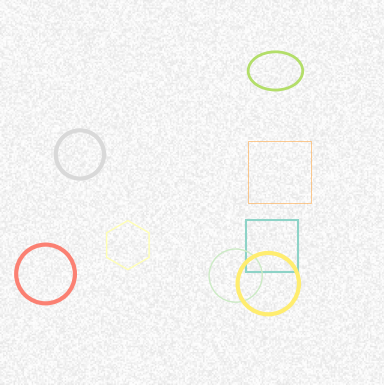[{"shape": "square", "thickness": 1.5, "radius": 0.34, "center": [0.706, 0.362]}, {"shape": "hexagon", "thickness": 1, "radius": 0.32, "center": [0.332, 0.363]}, {"shape": "circle", "thickness": 3, "radius": 0.38, "center": [0.118, 0.288]}, {"shape": "square", "thickness": 0.5, "radius": 0.4, "center": [0.726, 0.552]}, {"shape": "oval", "thickness": 2, "radius": 0.35, "center": [0.715, 0.816]}, {"shape": "circle", "thickness": 3, "radius": 0.31, "center": [0.208, 0.599]}, {"shape": "circle", "thickness": 1, "radius": 0.35, "center": [0.612, 0.284]}, {"shape": "circle", "thickness": 3, "radius": 0.4, "center": [0.697, 0.263]}]